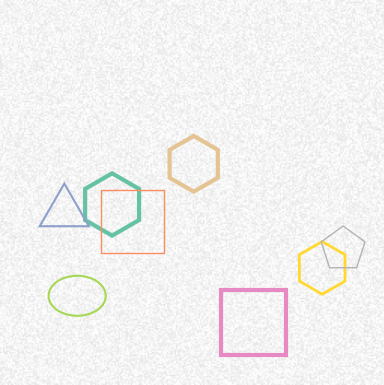[{"shape": "hexagon", "thickness": 3, "radius": 0.4, "center": [0.291, 0.469]}, {"shape": "square", "thickness": 1, "radius": 0.41, "center": [0.345, 0.426]}, {"shape": "triangle", "thickness": 1.5, "radius": 0.37, "center": [0.167, 0.449]}, {"shape": "square", "thickness": 3, "radius": 0.42, "center": [0.657, 0.163]}, {"shape": "oval", "thickness": 1.5, "radius": 0.37, "center": [0.2, 0.232]}, {"shape": "hexagon", "thickness": 2, "radius": 0.34, "center": [0.837, 0.304]}, {"shape": "hexagon", "thickness": 3, "radius": 0.36, "center": [0.503, 0.575]}, {"shape": "pentagon", "thickness": 1, "radius": 0.3, "center": [0.891, 0.353]}]